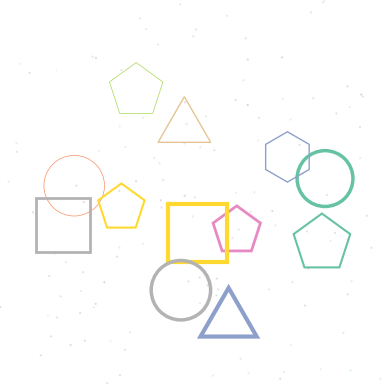[{"shape": "circle", "thickness": 2.5, "radius": 0.36, "center": [0.844, 0.536]}, {"shape": "pentagon", "thickness": 1.5, "radius": 0.39, "center": [0.836, 0.368]}, {"shape": "circle", "thickness": 0.5, "radius": 0.39, "center": [0.193, 0.518]}, {"shape": "triangle", "thickness": 3, "radius": 0.42, "center": [0.594, 0.168]}, {"shape": "hexagon", "thickness": 1, "radius": 0.33, "center": [0.747, 0.592]}, {"shape": "pentagon", "thickness": 2, "radius": 0.32, "center": [0.615, 0.401]}, {"shape": "pentagon", "thickness": 0.5, "radius": 0.37, "center": [0.354, 0.765]}, {"shape": "square", "thickness": 3, "radius": 0.38, "center": [0.513, 0.395]}, {"shape": "pentagon", "thickness": 1.5, "radius": 0.32, "center": [0.315, 0.46]}, {"shape": "triangle", "thickness": 1, "radius": 0.39, "center": [0.479, 0.67]}, {"shape": "circle", "thickness": 2.5, "radius": 0.39, "center": [0.47, 0.246]}, {"shape": "square", "thickness": 2, "radius": 0.35, "center": [0.163, 0.415]}]